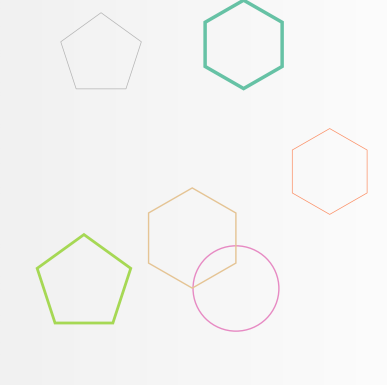[{"shape": "hexagon", "thickness": 2.5, "radius": 0.57, "center": [0.629, 0.885]}, {"shape": "hexagon", "thickness": 0.5, "radius": 0.56, "center": [0.851, 0.555]}, {"shape": "circle", "thickness": 1, "radius": 0.55, "center": [0.609, 0.251]}, {"shape": "pentagon", "thickness": 2, "radius": 0.63, "center": [0.217, 0.264]}, {"shape": "hexagon", "thickness": 1, "radius": 0.65, "center": [0.496, 0.382]}, {"shape": "pentagon", "thickness": 0.5, "radius": 0.55, "center": [0.261, 0.858]}]